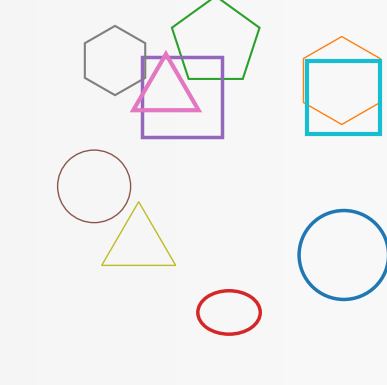[{"shape": "circle", "thickness": 2.5, "radius": 0.58, "center": [0.887, 0.338]}, {"shape": "hexagon", "thickness": 1, "radius": 0.57, "center": [0.882, 0.791]}, {"shape": "pentagon", "thickness": 1.5, "radius": 0.59, "center": [0.557, 0.891]}, {"shape": "oval", "thickness": 2.5, "radius": 0.4, "center": [0.591, 0.188]}, {"shape": "square", "thickness": 2.5, "radius": 0.51, "center": [0.469, 0.748]}, {"shape": "circle", "thickness": 1, "radius": 0.47, "center": [0.243, 0.516]}, {"shape": "triangle", "thickness": 3, "radius": 0.49, "center": [0.428, 0.762]}, {"shape": "hexagon", "thickness": 1.5, "radius": 0.45, "center": [0.297, 0.843]}, {"shape": "triangle", "thickness": 1, "radius": 0.55, "center": [0.358, 0.366]}, {"shape": "square", "thickness": 3, "radius": 0.48, "center": [0.887, 0.747]}]